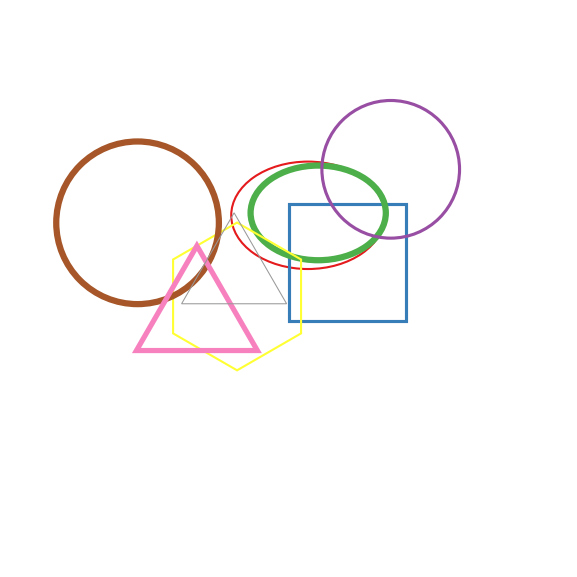[{"shape": "oval", "thickness": 1, "radius": 0.66, "center": [0.533, 0.626]}, {"shape": "square", "thickness": 1.5, "radius": 0.51, "center": [0.602, 0.545]}, {"shape": "oval", "thickness": 3, "radius": 0.59, "center": [0.551, 0.63]}, {"shape": "circle", "thickness": 1.5, "radius": 0.6, "center": [0.677, 0.706]}, {"shape": "hexagon", "thickness": 1, "radius": 0.64, "center": [0.411, 0.486]}, {"shape": "circle", "thickness": 3, "radius": 0.7, "center": [0.238, 0.613]}, {"shape": "triangle", "thickness": 2.5, "radius": 0.6, "center": [0.341, 0.453]}, {"shape": "triangle", "thickness": 0.5, "radius": 0.52, "center": [0.405, 0.526]}]